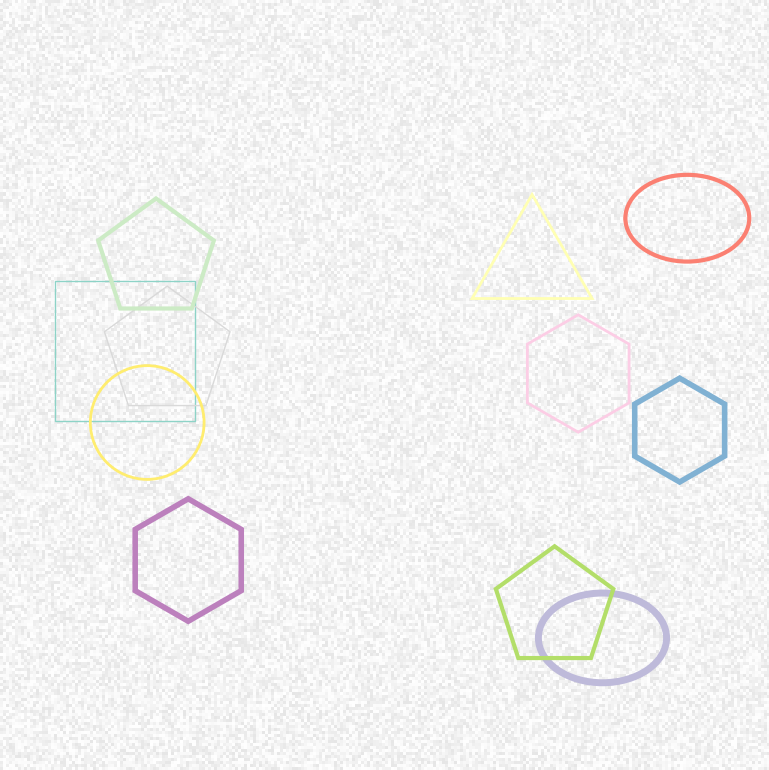[{"shape": "square", "thickness": 0.5, "radius": 0.46, "center": [0.163, 0.544]}, {"shape": "triangle", "thickness": 1, "radius": 0.45, "center": [0.691, 0.657]}, {"shape": "oval", "thickness": 2.5, "radius": 0.42, "center": [0.782, 0.172]}, {"shape": "oval", "thickness": 1.5, "radius": 0.4, "center": [0.893, 0.717]}, {"shape": "hexagon", "thickness": 2, "radius": 0.34, "center": [0.883, 0.441]}, {"shape": "pentagon", "thickness": 1.5, "radius": 0.4, "center": [0.72, 0.21]}, {"shape": "hexagon", "thickness": 1, "radius": 0.38, "center": [0.751, 0.515]}, {"shape": "pentagon", "thickness": 0.5, "radius": 0.43, "center": [0.217, 0.543]}, {"shape": "hexagon", "thickness": 2, "radius": 0.4, "center": [0.244, 0.273]}, {"shape": "pentagon", "thickness": 1.5, "radius": 0.4, "center": [0.203, 0.663]}, {"shape": "circle", "thickness": 1, "radius": 0.37, "center": [0.191, 0.451]}]